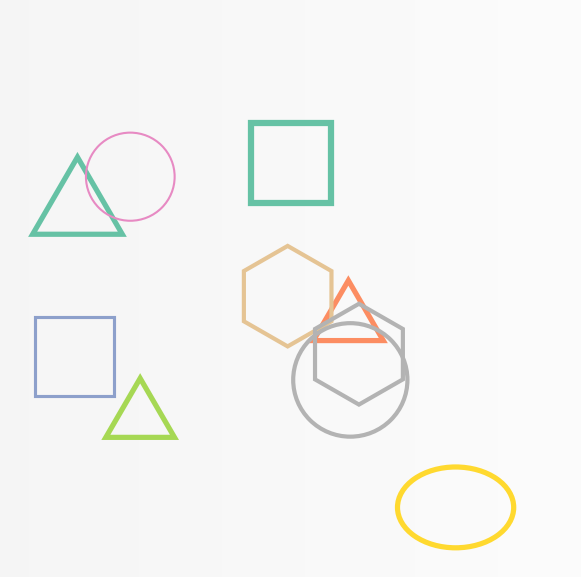[{"shape": "triangle", "thickness": 2.5, "radius": 0.45, "center": [0.133, 0.638]}, {"shape": "square", "thickness": 3, "radius": 0.34, "center": [0.501, 0.717]}, {"shape": "triangle", "thickness": 2.5, "radius": 0.35, "center": [0.599, 0.444]}, {"shape": "square", "thickness": 1.5, "radius": 0.34, "center": [0.128, 0.382]}, {"shape": "circle", "thickness": 1, "radius": 0.38, "center": [0.224, 0.693]}, {"shape": "triangle", "thickness": 2.5, "radius": 0.34, "center": [0.241, 0.276]}, {"shape": "oval", "thickness": 2.5, "radius": 0.5, "center": [0.784, 0.121]}, {"shape": "hexagon", "thickness": 2, "radius": 0.44, "center": [0.495, 0.486]}, {"shape": "circle", "thickness": 2, "radius": 0.49, "center": [0.603, 0.341]}, {"shape": "hexagon", "thickness": 2, "radius": 0.44, "center": [0.618, 0.386]}]